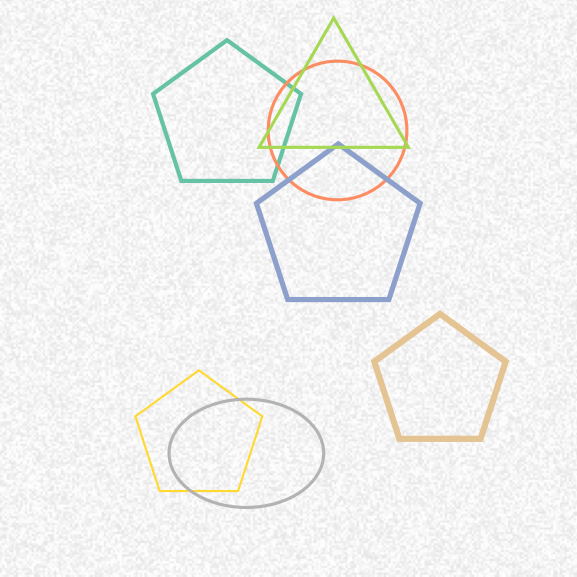[{"shape": "pentagon", "thickness": 2, "radius": 0.67, "center": [0.393, 0.795]}, {"shape": "circle", "thickness": 1.5, "radius": 0.6, "center": [0.584, 0.773]}, {"shape": "pentagon", "thickness": 2.5, "radius": 0.75, "center": [0.586, 0.601]}, {"shape": "triangle", "thickness": 1.5, "radius": 0.75, "center": [0.578, 0.819]}, {"shape": "pentagon", "thickness": 1, "radius": 0.58, "center": [0.344, 0.242]}, {"shape": "pentagon", "thickness": 3, "radius": 0.6, "center": [0.762, 0.336]}, {"shape": "oval", "thickness": 1.5, "radius": 0.67, "center": [0.427, 0.214]}]